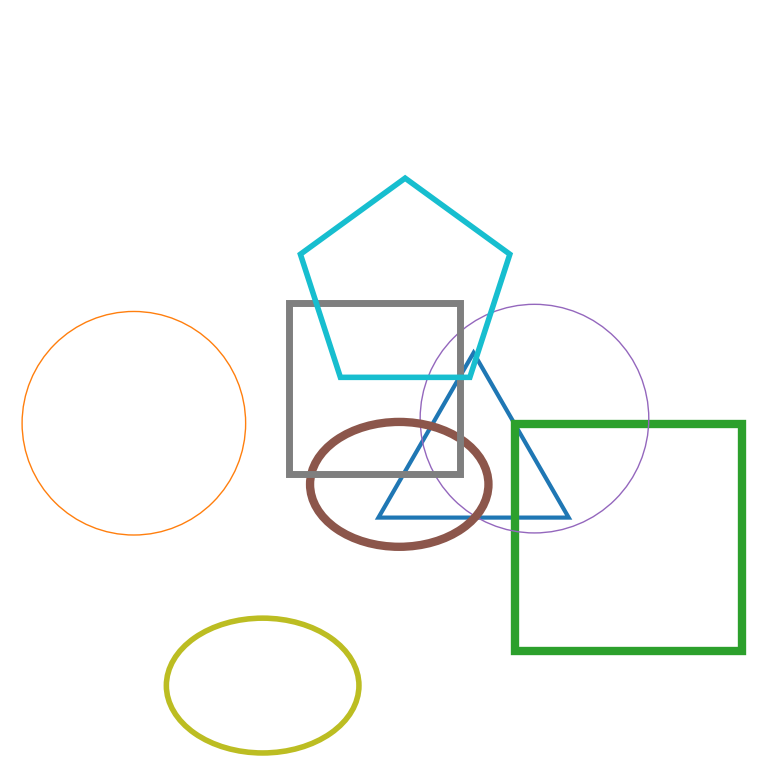[{"shape": "triangle", "thickness": 1.5, "radius": 0.71, "center": [0.615, 0.399]}, {"shape": "circle", "thickness": 0.5, "radius": 0.73, "center": [0.174, 0.45]}, {"shape": "square", "thickness": 3, "radius": 0.74, "center": [0.817, 0.301]}, {"shape": "circle", "thickness": 0.5, "radius": 0.74, "center": [0.694, 0.456]}, {"shape": "oval", "thickness": 3, "radius": 0.58, "center": [0.519, 0.371]}, {"shape": "square", "thickness": 2.5, "radius": 0.56, "center": [0.487, 0.495]}, {"shape": "oval", "thickness": 2, "radius": 0.63, "center": [0.341, 0.11]}, {"shape": "pentagon", "thickness": 2, "radius": 0.71, "center": [0.526, 0.626]}]